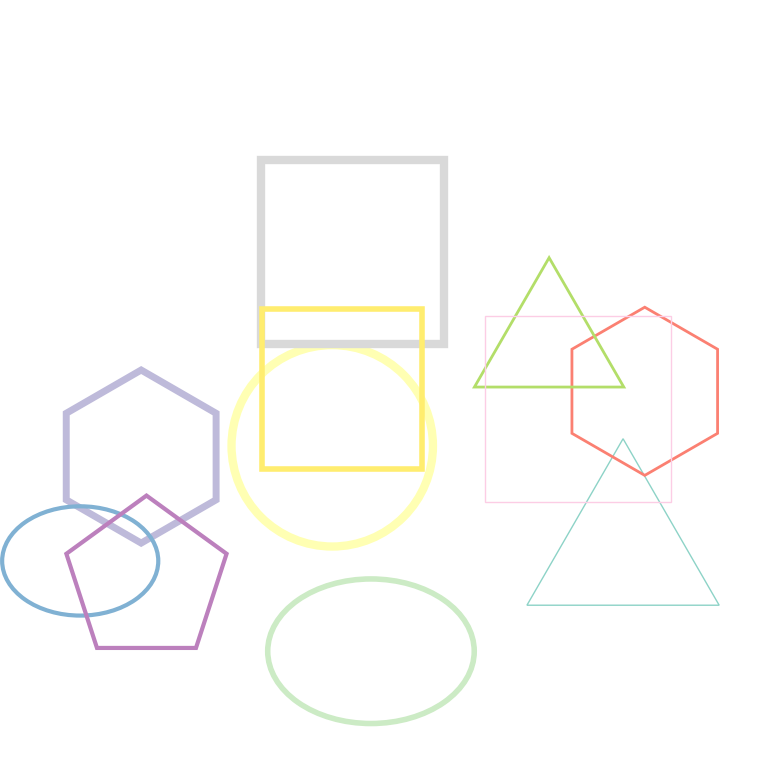[{"shape": "triangle", "thickness": 0.5, "radius": 0.72, "center": [0.809, 0.286]}, {"shape": "circle", "thickness": 3, "radius": 0.65, "center": [0.431, 0.421]}, {"shape": "hexagon", "thickness": 2.5, "radius": 0.56, "center": [0.183, 0.407]}, {"shape": "hexagon", "thickness": 1, "radius": 0.55, "center": [0.837, 0.492]}, {"shape": "oval", "thickness": 1.5, "radius": 0.51, "center": [0.104, 0.272]}, {"shape": "triangle", "thickness": 1, "radius": 0.56, "center": [0.713, 0.553]}, {"shape": "square", "thickness": 0.5, "radius": 0.6, "center": [0.75, 0.469]}, {"shape": "square", "thickness": 3, "radius": 0.6, "center": [0.458, 0.673]}, {"shape": "pentagon", "thickness": 1.5, "radius": 0.55, "center": [0.19, 0.247]}, {"shape": "oval", "thickness": 2, "radius": 0.67, "center": [0.482, 0.154]}, {"shape": "square", "thickness": 2, "radius": 0.52, "center": [0.445, 0.495]}]